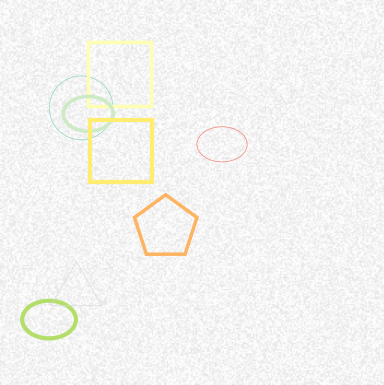[{"shape": "circle", "thickness": 0.5, "radius": 0.41, "center": [0.211, 0.72]}, {"shape": "square", "thickness": 2.5, "radius": 0.41, "center": [0.31, 0.807]}, {"shape": "oval", "thickness": 0.5, "radius": 0.33, "center": [0.577, 0.625]}, {"shape": "pentagon", "thickness": 2.5, "radius": 0.43, "center": [0.43, 0.409]}, {"shape": "oval", "thickness": 3, "radius": 0.35, "center": [0.127, 0.17]}, {"shape": "triangle", "thickness": 0.5, "radius": 0.38, "center": [0.198, 0.244]}, {"shape": "oval", "thickness": 2.5, "radius": 0.32, "center": [0.229, 0.704]}, {"shape": "square", "thickness": 3, "radius": 0.4, "center": [0.314, 0.607]}]